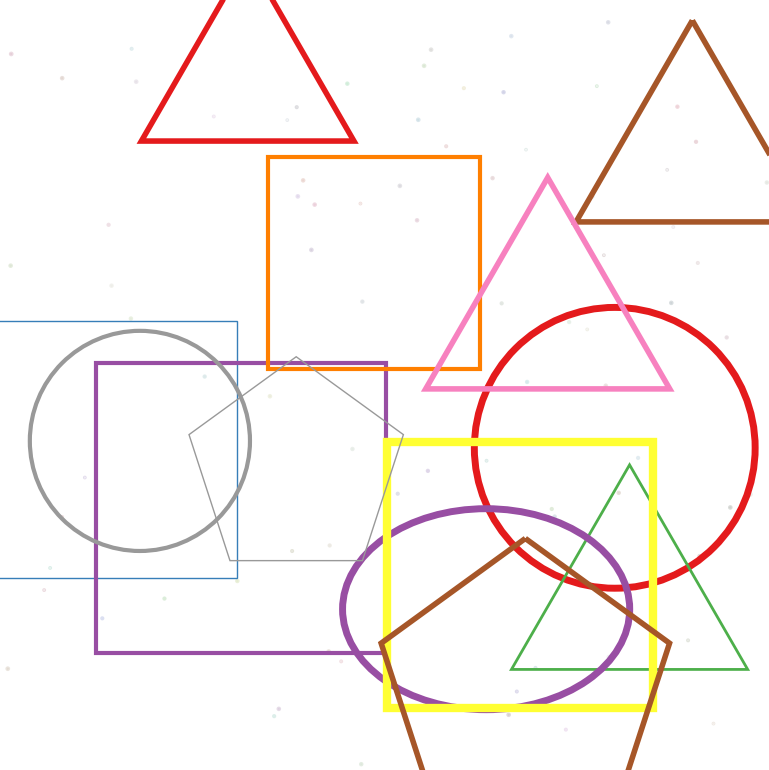[{"shape": "circle", "thickness": 2.5, "radius": 0.91, "center": [0.798, 0.418]}, {"shape": "triangle", "thickness": 2, "radius": 0.8, "center": [0.322, 0.897]}, {"shape": "square", "thickness": 0.5, "radius": 0.83, "center": [0.142, 0.416]}, {"shape": "triangle", "thickness": 1, "radius": 0.89, "center": [0.818, 0.219]}, {"shape": "oval", "thickness": 2.5, "radius": 0.93, "center": [0.631, 0.209]}, {"shape": "square", "thickness": 1.5, "radius": 0.94, "center": [0.313, 0.34]}, {"shape": "square", "thickness": 1.5, "radius": 0.69, "center": [0.486, 0.659]}, {"shape": "square", "thickness": 3, "radius": 0.86, "center": [0.675, 0.253]}, {"shape": "pentagon", "thickness": 2, "radius": 0.98, "center": [0.682, 0.104]}, {"shape": "triangle", "thickness": 2, "radius": 0.87, "center": [0.899, 0.799]}, {"shape": "triangle", "thickness": 2, "radius": 0.91, "center": [0.711, 0.586]}, {"shape": "circle", "thickness": 1.5, "radius": 0.71, "center": [0.182, 0.427]}, {"shape": "pentagon", "thickness": 0.5, "radius": 0.73, "center": [0.385, 0.39]}]